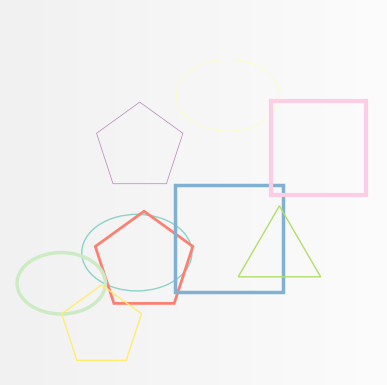[{"shape": "oval", "thickness": 1, "radius": 0.71, "center": [0.353, 0.344]}, {"shape": "oval", "thickness": 0.5, "radius": 0.67, "center": [0.588, 0.752]}, {"shape": "pentagon", "thickness": 2, "radius": 0.66, "center": [0.372, 0.319]}, {"shape": "square", "thickness": 2.5, "radius": 0.7, "center": [0.591, 0.381]}, {"shape": "triangle", "thickness": 1, "radius": 0.61, "center": [0.721, 0.342]}, {"shape": "square", "thickness": 3, "radius": 0.61, "center": [0.822, 0.616]}, {"shape": "pentagon", "thickness": 0.5, "radius": 0.59, "center": [0.361, 0.618]}, {"shape": "oval", "thickness": 2.5, "radius": 0.57, "center": [0.158, 0.264]}, {"shape": "pentagon", "thickness": 1, "radius": 0.54, "center": [0.262, 0.152]}]